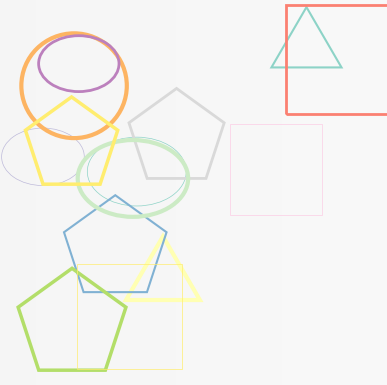[{"shape": "triangle", "thickness": 1.5, "radius": 0.52, "center": [0.791, 0.877]}, {"shape": "oval", "thickness": 0.5, "radius": 0.64, "center": [0.353, 0.554]}, {"shape": "triangle", "thickness": 3, "radius": 0.55, "center": [0.42, 0.276]}, {"shape": "oval", "thickness": 0.5, "radius": 0.53, "center": [0.111, 0.593]}, {"shape": "square", "thickness": 2, "radius": 0.71, "center": [0.879, 0.846]}, {"shape": "pentagon", "thickness": 1.5, "radius": 0.7, "center": [0.297, 0.354]}, {"shape": "circle", "thickness": 3, "radius": 0.68, "center": [0.191, 0.777]}, {"shape": "pentagon", "thickness": 2.5, "radius": 0.73, "center": [0.186, 0.157]}, {"shape": "square", "thickness": 0.5, "radius": 0.59, "center": [0.713, 0.56]}, {"shape": "pentagon", "thickness": 2, "radius": 0.65, "center": [0.456, 0.641]}, {"shape": "oval", "thickness": 2, "radius": 0.52, "center": [0.203, 0.835]}, {"shape": "oval", "thickness": 3, "radius": 0.71, "center": [0.343, 0.537]}, {"shape": "pentagon", "thickness": 2.5, "radius": 0.63, "center": [0.185, 0.623]}, {"shape": "square", "thickness": 0.5, "radius": 0.68, "center": [0.334, 0.178]}]